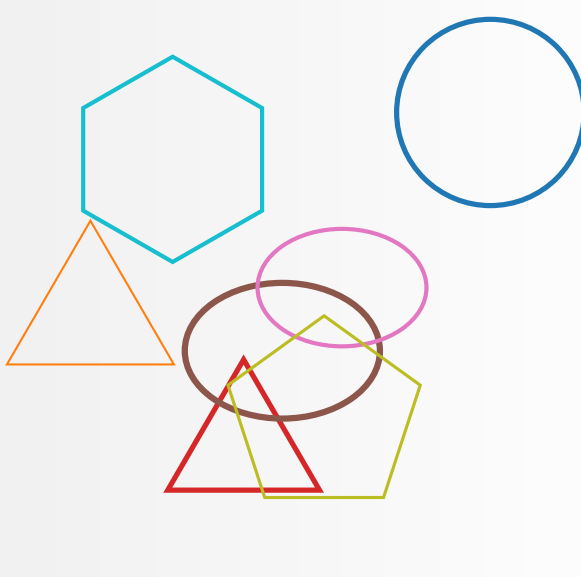[{"shape": "circle", "thickness": 2.5, "radius": 0.81, "center": [0.844, 0.804]}, {"shape": "triangle", "thickness": 1, "radius": 0.83, "center": [0.156, 0.451]}, {"shape": "triangle", "thickness": 2.5, "radius": 0.75, "center": [0.419, 0.226]}, {"shape": "oval", "thickness": 3, "radius": 0.84, "center": [0.486, 0.392]}, {"shape": "oval", "thickness": 2, "radius": 0.73, "center": [0.588, 0.501]}, {"shape": "pentagon", "thickness": 1.5, "radius": 0.87, "center": [0.558, 0.278]}, {"shape": "hexagon", "thickness": 2, "radius": 0.89, "center": [0.297, 0.723]}]